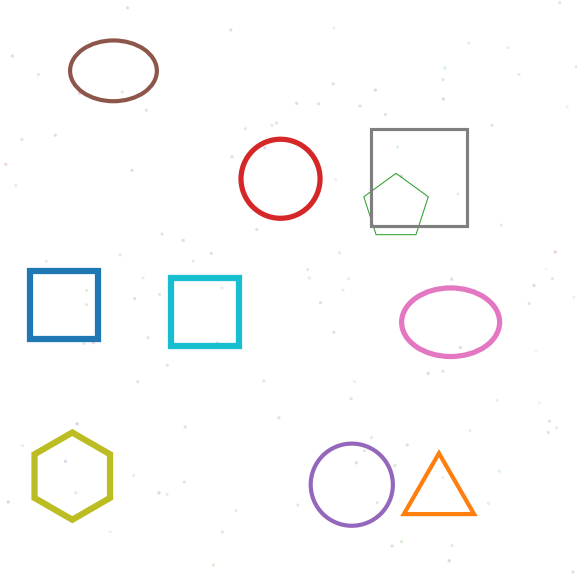[{"shape": "square", "thickness": 3, "radius": 0.29, "center": [0.111, 0.471]}, {"shape": "triangle", "thickness": 2, "radius": 0.35, "center": [0.76, 0.144]}, {"shape": "pentagon", "thickness": 0.5, "radius": 0.29, "center": [0.686, 0.64]}, {"shape": "circle", "thickness": 2.5, "radius": 0.34, "center": [0.486, 0.69]}, {"shape": "circle", "thickness": 2, "radius": 0.36, "center": [0.609, 0.16]}, {"shape": "oval", "thickness": 2, "radius": 0.38, "center": [0.196, 0.876]}, {"shape": "oval", "thickness": 2.5, "radius": 0.42, "center": [0.78, 0.441]}, {"shape": "square", "thickness": 1.5, "radius": 0.42, "center": [0.726, 0.691]}, {"shape": "hexagon", "thickness": 3, "radius": 0.38, "center": [0.125, 0.175]}, {"shape": "square", "thickness": 3, "radius": 0.3, "center": [0.354, 0.459]}]